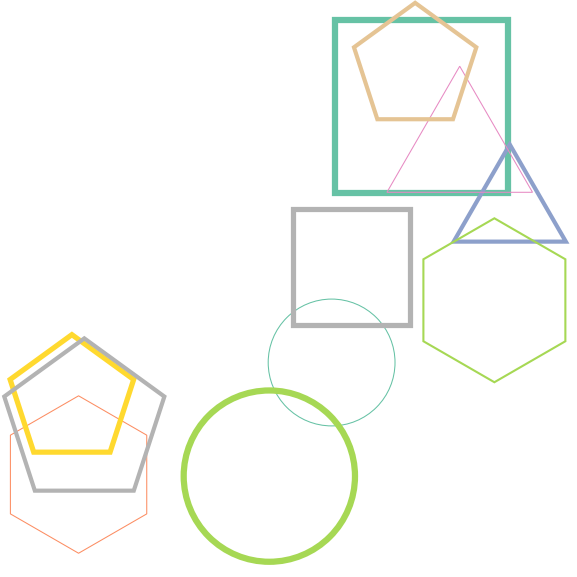[{"shape": "square", "thickness": 3, "radius": 0.75, "center": [0.731, 0.815]}, {"shape": "circle", "thickness": 0.5, "radius": 0.55, "center": [0.574, 0.371]}, {"shape": "hexagon", "thickness": 0.5, "radius": 0.68, "center": [0.136, 0.177]}, {"shape": "triangle", "thickness": 2, "radius": 0.56, "center": [0.883, 0.637]}, {"shape": "triangle", "thickness": 0.5, "radius": 0.73, "center": [0.796, 0.739]}, {"shape": "hexagon", "thickness": 1, "radius": 0.71, "center": [0.856, 0.479]}, {"shape": "circle", "thickness": 3, "radius": 0.74, "center": [0.466, 0.175]}, {"shape": "pentagon", "thickness": 2.5, "radius": 0.56, "center": [0.124, 0.307]}, {"shape": "pentagon", "thickness": 2, "radius": 0.56, "center": [0.719, 0.883]}, {"shape": "pentagon", "thickness": 2, "radius": 0.73, "center": [0.146, 0.267]}, {"shape": "square", "thickness": 2.5, "radius": 0.51, "center": [0.609, 0.537]}]